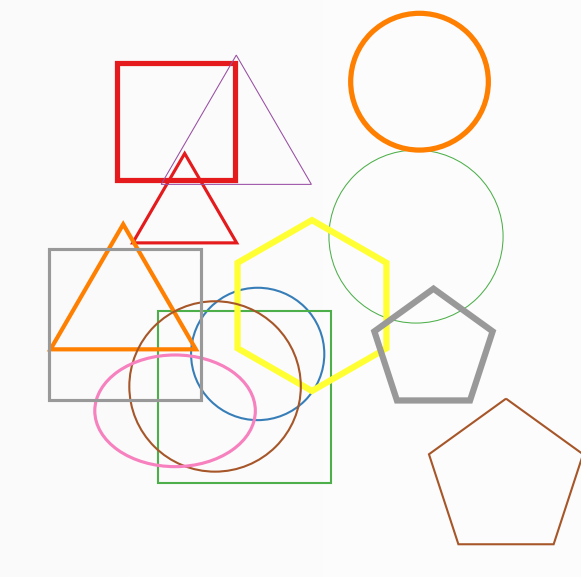[{"shape": "square", "thickness": 2.5, "radius": 0.51, "center": [0.303, 0.788]}, {"shape": "triangle", "thickness": 1.5, "radius": 0.52, "center": [0.318, 0.63]}, {"shape": "circle", "thickness": 1, "radius": 0.57, "center": [0.443, 0.386]}, {"shape": "circle", "thickness": 0.5, "radius": 0.75, "center": [0.716, 0.589]}, {"shape": "square", "thickness": 1, "radius": 0.75, "center": [0.421, 0.312]}, {"shape": "triangle", "thickness": 0.5, "radius": 0.75, "center": [0.406, 0.754]}, {"shape": "circle", "thickness": 2.5, "radius": 0.59, "center": [0.722, 0.858]}, {"shape": "triangle", "thickness": 2, "radius": 0.72, "center": [0.212, 0.466]}, {"shape": "hexagon", "thickness": 3, "radius": 0.74, "center": [0.537, 0.47]}, {"shape": "circle", "thickness": 1, "radius": 0.74, "center": [0.37, 0.33]}, {"shape": "pentagon", "thickness": 1, "radius": 0.7, "center": [0.871, 0.169]}, {"shape": "oval", "thickness": 1.5, "radius": 0.69, "center": [0.301, 0.288]}, {"shape": "pentagon", "thickness": 3, "radius": 0.53, "center": [0.746, 0.392]}, {"shape": "square", "thickness": 1.5, "radius": 0.66, "center": [0.215, 0.437]}]